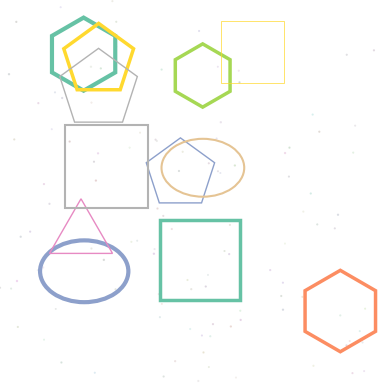[{"shape": "hexagon", "thickness": 3, "radius": 0.47, "center": [0.217, 0.859]}, {"shape": "square", "thickness": 2.5, "radius": 0.52, "center": [0.52, 0.325]}, {"shape": "hexagon", "thickness": 2.5, "radius": 0.53, "center": [0.884, 0.192]}, {"shape": "oval", "thickness": 3, "radius": 0.57, "center": [0.219, 0.295]}, {"shape": "pentagon", "thickness": 1, "radius": 0.47, "center": [0.469, 0.548]}, {"shape": "triangle", "thickness": 1, "radius": 0.47, "center": [0.21, 0.389]}, {"shape": "hexagon", "thickness": 2.5, "radius": 0.41, "center": [0.526, 0.804]}, {"shape": "square", "thickness": 0.5, "radius": 0.4, "center": [0.656, 0.865]}, {"shape": "pentagon", "thickness": 2.5, "radius": 0.48, "center": [0.256, 0.844]}, {"shape": "oval", "thickness": 1.5, "radius": 0.54, "center": [0.527, 0.564]}, {"shape": "square", "thickness": 1.5, "radius": 0.53, "center": [0.277, 0.567]}, {"shape": "pentagon", "thickness": 1, "radius": 0.53, "center": [0.256, 0.768]}]